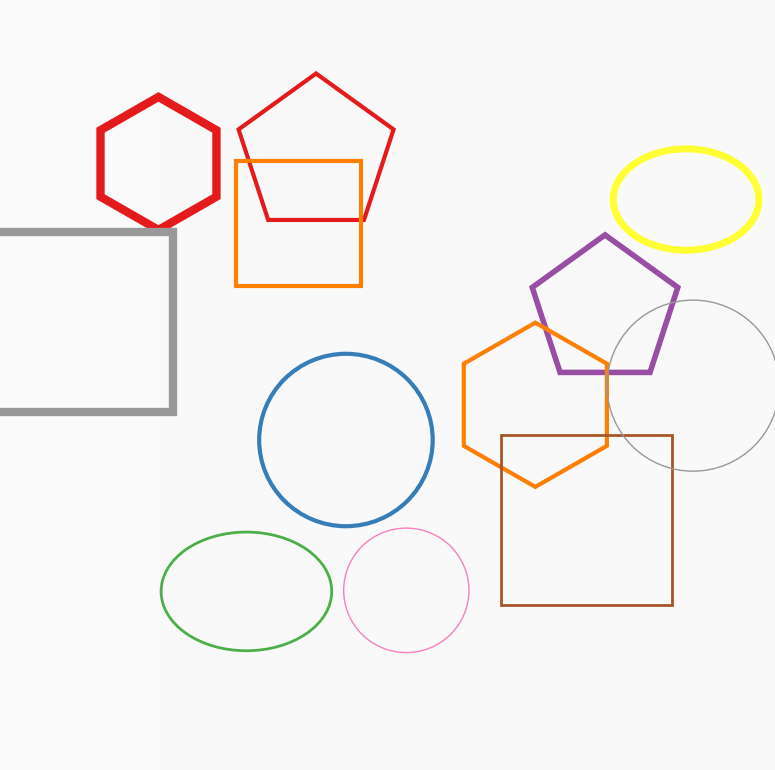[{"shape": "pentagon", "thickness": 1.5, "radius": 0.53, "center": [0.408, 0.799]}, {"shape": "hexagon", "thickness": 3, "radius": 0.43, "center": [0.204, 0.788]}, {"shape": "circle", "thickness": 1.5, "radius": 0.56, "center": [0.446, 0.429]}, {"shape": "oval", "thickness": 1, "radius": 0.55, "center": [0.318, 0.232]}, {"shape": "pentagon", "thickness": 2, "radius": 0.49, "center": [0.781, 0.596]}, {"shape": "hexagon", "thickness": 1.5, "radius": 0.53, "center": [0.691, 0.474]}, {"shape": "square", "thickness": 1.5, "radius": 0.4, "center": [0.385, 0.71]}, {"shape": "oval", "thickness": 2.5, "radius": 0.47, "center": [0.885, 0.741]}, {"shape": "square", "thickness": 1, "radius": 0.55, "center": [0.756, 0.324]}, {"shape": "circle", "thickness": 0.5, "radius": 0.4, "center": [0.524, 0.233]}, {"shape": "square", "thickness": 3, "radius": 0.58, "center": [0.106, 0.582]}, {"shape": "circle", "thickness": 0.5, "radius": 0.56, "center": [0.894, 0.499]}]